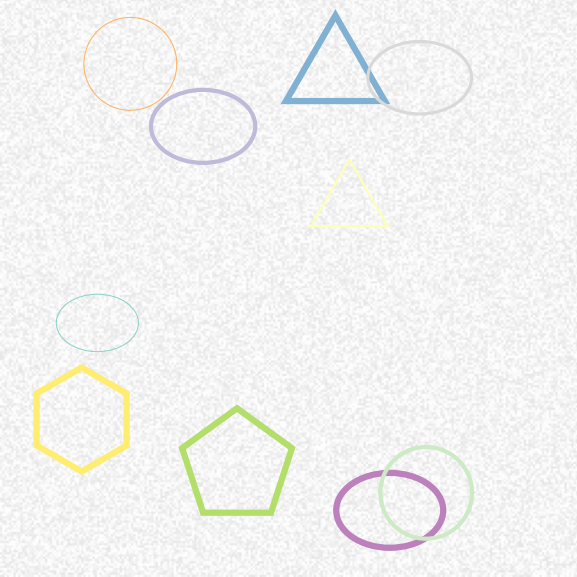[{"shape": "oval", "thickness": 0.5, "radius": 0.36, "center": [0.169, 0.44]}, {"shape": "triangle", "thickness": 1, "radius": 0.38, "center": [0.605, 0.646]}, {"shape": "oval", "thickness": 2, "radius": 0.45, "center": [0.352, 0.78]}, {"shape": "triangle", "thickness": 3, "radius": 0.49, "center": [0.581, 0.874]}, {"shape": "circle", "thickness": 0.5, "radius": 0.4, "center": [0.226, 0.889]}, {"shape": "pentagon", "thickness": 3, "radius": 0.5, "center": [0.41, 0.192]}, {"shape": "oval", "thickness": 1.5, "radius": 0.45, "center": [0.727, 0.865]}, {"shape": "oval", "thickness": 3, "radius": 0.46, "center": [0.675, 0.115]}, {"shape": "circle", "thickness": 2, "radius": 0.4, "center": [0.738, 0.146]}, {"shape": "hexagon", "thickness": 3, "radius": 0.45, "center": [0.141, 0.273]}]